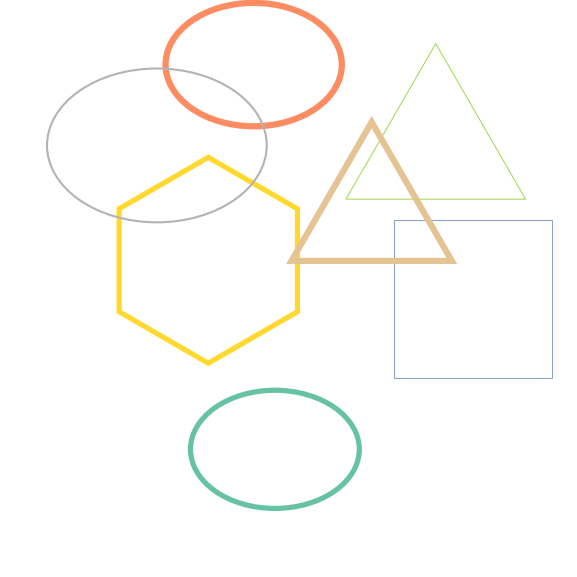[{"shape": "oval", "thickness": 2.5, "radius": 0.73, "center": [0.476, 0.221]}, {"shape": "oval", "thickness": 3, "radius": 0.76, "center": [0.439, 0.887]}, {"shape": "square", "thickness": 0.5, "radius": 0.68, "center": [0.819, 0.481]}, {"shape": "triangle", "thickness": 0.5, "radius": 0.9, "center": [0.755, 0.744]}, {"shape": "hexagon", "thickness": 2.5, "radius": 0.89, "center": [0.361, 0.548]}, {"shape": "triangle", "thickness": 3, "radius": 0.8, "center": [0.644, 0.627]}, {"shape": "oval", "thickness": 1, "radius": 0.95, "center": [0.272, 0.747]}]